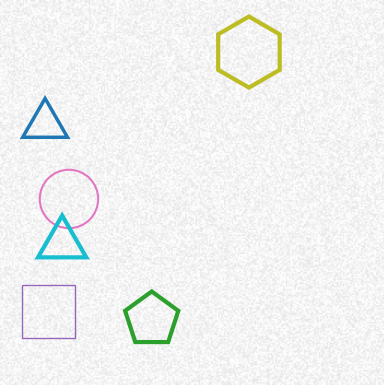[{"shape": "triangle", "thickness": 2.5, "radius": 0.34, "center": [0.117, 0.677]}, {"shape": "pentagon", "thickness": 3, "radius": 0.36, "center": [0.394, 0.17]}, {"shape": "square", "thickness": 1, "radius": 0.35, "center": [0.126, 0.191]}, {"shape": "circle", "thickness": 1.5, "radius": 0.38, "center": [0.179, 0.483]}, {"shape": "hexagon", "thickness": 3, "radius": 0.46, "center": [0.647, 0.865]}, {"shape": "triangle", "thickness": 3, "radius": 0.36, "center": [0.161, 0.368]}]